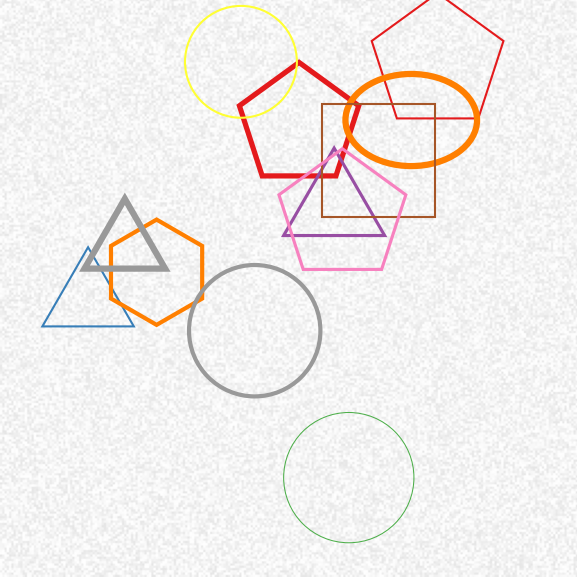[{"shape": "pentagon", "thickness": 1, "radius": 0.6, "center": [0.758, 0.891]}, {"shape": "pentagon", "thickness": 2.5, "radius": 0.54, "center": [0.518, 0.782]}, {"shape": "triangle", "thickness": 1, "radius": 0.46, "center": [0.153, 0.48]}, {"shape": "circle", "thickness": 0.5, "radius": 0.56, "center": [0.604, 0.172]}, {"shape": "triangle", "thickness": 1.5, "radius": 0.5, "center": [0.579, 0.642]}, {"shape": "hexagon", "thickness": 2, "radius": 0.46, "center": [0.271, 0.528]}, {"shape": "oval", "thickness": 3, "radius": 0.57, "center": [0.712, 0.791]}, {"shape": "circle", "thickness": 1, "radius": 0.48, "center": [0.417, 0.892]}, {"shape": "square", "thickness": 1, "radius": 0.49, "center": [0.655, 0.721]}, {"shape": "pentagon", "thickness": 1.5, "radius": 0.58, "center": [0.593, 0.626]}, {"shape": "triangle", "thickness": 3, "radius": 0.4, "center": [0.216, 0.574]}, {"shape": "circle", "thickness": 2, "radius": 0.57, "center": [0.441, 0.426]}]